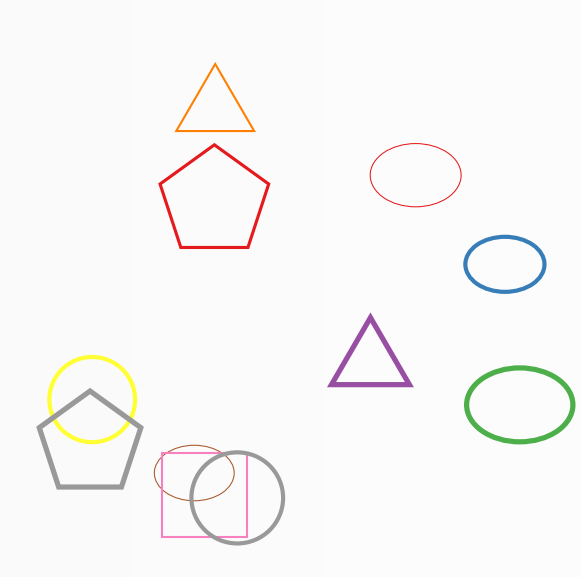[{"shape": "pentagon", "thickness": 1.5, "radius": 0.49, "center": [0.369, 0.65]}, {"shape": "oval", "thickness": 0.5, "radius": 0.39, "center": [0.715, 0.696]}, {"shape": "oval", "thickness": 2, "radius": 0.34, "center": [0.869, 0.541]}, {"shape": "oval", "thickness": 2.5, "radius": 0.46, "center": [0.894, 0.298]}, {"shape": "triangle", "thickness": 2.5, "radius": 0.39, "center": [0.637, 0.372]}, {"shape": "triangle", "thickness": 1, "radius": 0.39, "center": [0.37, 0.811]}, {"shape": "circle", "thickness": 2, "radius": 0.37, "center": [0.159, 0.307]}, {"shape": "oval", "thickness": 0.5, "radius": 0.34, "center": [0.334, 0.18]}, {"shape": "square", "thickness": 1, "radius": 0.37, "center": [0.352, 0.142]}, {"shape": "pentagon", "thickness": 2.5, "radius": 0.46, "center": [0.155, 0.23]}, {"shape": "circle", "thickness": 2, "radius": 0.39, "center": [0.408, 0.137]}]